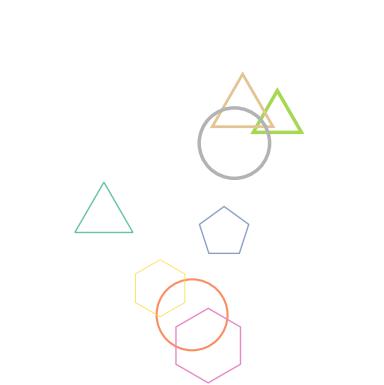[{"shape": "triangle", "thickness": 1, "radius": 0.44, "center": [0.27, 0.44]}, {"shape": "circle", "thickness": 1.5, "radius": 0.46, "center": [0.499, 0.182]}, {"shape": "pentagon", "thickness": 1, "radius": 0.34, "center": [0.582, 0.396]}, {"shape": "hexagon", "thickness": 1, "radius": 0.48, "center": [0.541, 0.102]}, {"shape": "triangle", "thickness": 2.5, "radius": 0.36, "center": [0.72, 0.692]}, {"shape": "hexagon", "thickness": 0.5, "radius": 0.37, "center": [0.416, 0.251]}, {"shape": "triangle", "thickness": 2, "radius": 0.46, "center": [0.63, 0.716]}, {"shape": "circle", "thickness": 2.5, "radius": 0.46, "center": [0.609, 0.628]}]